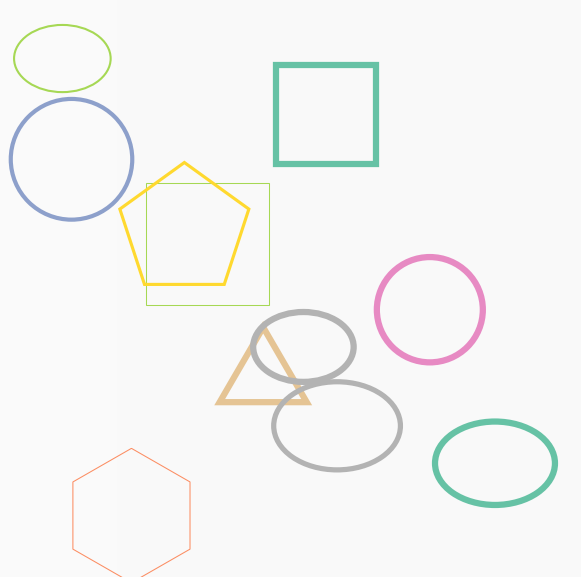[{"shape": "square", "thickness": 3, "radius": 0.43, "center": [0.561, 0.801]}, {"shape": "oval", "thickness": 3, "radius": 0.52, "center": [0.852, 0.197]}, {"shape": "hexagon", "thickness": 0.5, "radius": 0.58, "center": [0.226, 0.106]}, {"shape": "circle", "thickness": 2, "radius": 0.52, "center": [0.123, 0.723]}, {"shape": "circle", "thickness": 3, "radius": 0.46, "center": [0.74, 0.463]}, {"shape": "square", "thickness": 0.5, "radius": 0.53, "center": [0.357, 0.577]}, {"shape": "oval", "thickness": 1, "radius": 0.42, "center": [0.107, 0.898]}, {"shape": "pentagon", "thickness": 1.5, "radius": 0.58, "center": [0.317, 0.601]}, {"shape": "triangle", "thickness": 3, "radius": 0.43, "center": [0.453, 0.346]}, {"shape": "oval", "thickness": 3, "radius": 0.43, "center": [0.522, 0.398]}, {"shape": "oval", "thickness": 2.5, "radius": 0.55, "center": [0.58, 0.262]}]